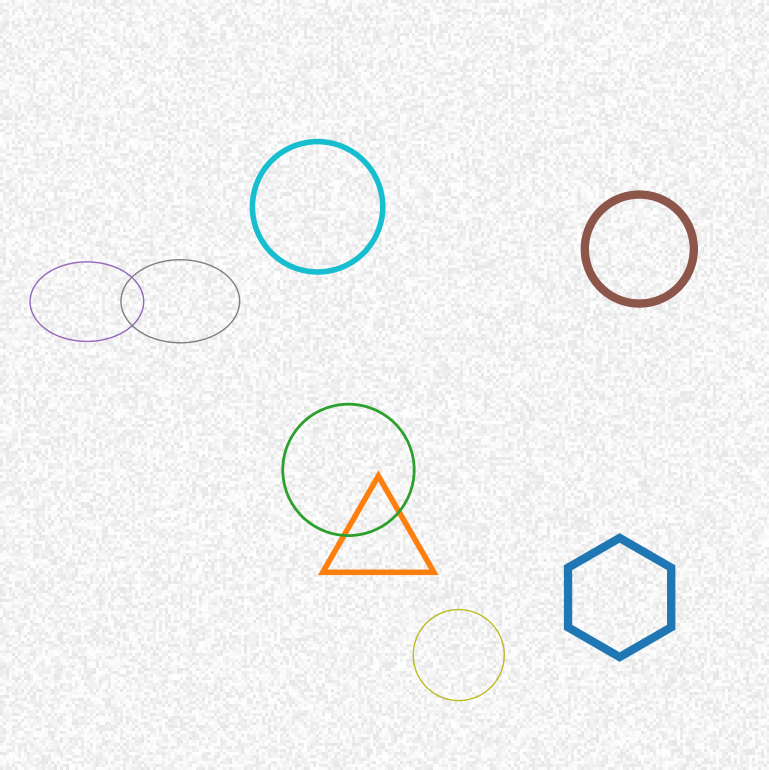[{"shape": "hexagon", "thickness": 3, "radius": 0.39, "center": [0.805, 0.224]}, {"shape": "triangle", "thickness": 2, "radius": 0.42, "center": [0.491, 0.298]}, {"shape": "circle", "thickness": 1, "radius": 0.43, "center": [0.453, 0.39]}, {"shape": "oval", "thickness": 0.5, "radius": 0.37, "center": [0.113, 0.608]}, {"shape": "circle", "thickness": 3, "radius": 0.35, "center": [0.83, 0.677]}, {"shape": "oval", "thickness": 0.5, "radius": 0.39, "center": [0.234, 0.609]}, {"shape": "circle", "thickness": 0.5, "radius": 0.3, "center": [0.596, 0.149]}, {"shape": "circle", "thickness": 2, "radius": 0.42, "center": [0.412, 0.731]}]